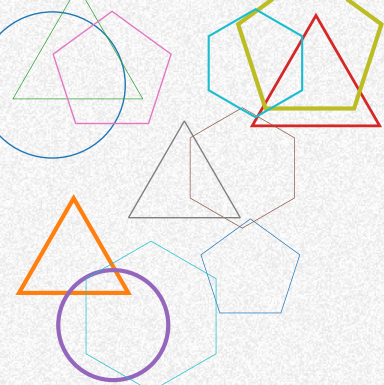[{"shape": "pentagon", "thickness": 0.5, "radius": 0.68, "center": [0.65, 0.296]}, {"shape": "circle", "thickness": 1, "radius": 0.95, "center": [0.136, 0.779]}, {"shape": "triangle", "thickness": 3, "radius": 0.82, "center": [0.191, 0.321]}, {"shape": "triangle", "thickness": 0.5, "radius": 0.97, "center": [0.202, 0.84]}, {"shape": "triangle", "thickness": 2, "radius": 0.96, "center": [0.821, 0.769]}, {"shape": "circle", "thickness": 3, "radius": 0.71, "center": [0.294, 0.156]}, {"shape": "hexagon", "thickness": 0.5, "radius": 0.78, "center": [0.629, 0.564]}, {"shape": "pentagon", "thickness": 1, "radius": 0.81, "center": [0.291, 0.809]}, {"shape": "triangle", "thickness": 1, "radius": 0.84, "center": [0.479, 0.518]}, {"shape": "pentagon", "thickness": 3, "radius": 0.98, "center": [0.805, 0.877]}, {"shape": "hexagon", "thickness": 0.5, "radius": 0.98, "center": [0.392, 0.179]}, {"shape": "hexagon", "thickness": 1.5, "radius": 0.7, "center": [0.663, 0.836]}]